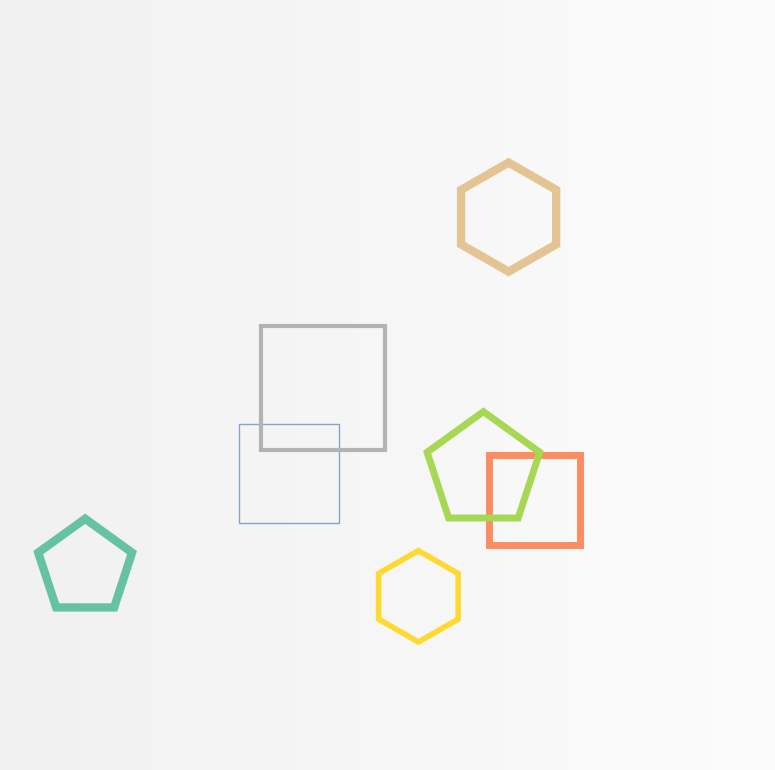[{"shape": "pentagon", "thickness": 3, "radius": 0.32, "center": [0.11, 0.263]}, {"shape": "square", "thickness": 2.5, "radius": 0.29, "center": [0.69, 0.351]}, {"shape": "square", "thickness": 0.5, "radius": 0.32, "center": [0.373, 0.385]}, {"shape": "pentagon", "thickness": 2.5, "radius": 0.38, "center": [0.624, 0.389]}, {"shape": "hexagon", "thickness": 2, "radius": 0.3, "center": [0.54, 0.226]}, {"shape": "hexagon", "thickness": 3, "radius": 0.35, "center": [0.656, 0.718]}, {"shape": "square", "thickness": 1.5, "radius": 0.4, "center": [0.417, 0.496]}]